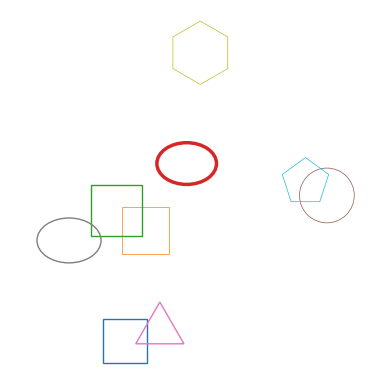[{"shape": "square", "thickness": 1, "radius": 0.29, "center": [0.325, 0.115]}, {"shape": "square", "thickness": 0.5, "radius": 0.31, "center": [0.377, 0.401]}, {"shape": "square", "thickness": 1, "radius": 0.33, "center": [0.302, 0.453]}, {"shape": "oval", "thickness": 2.5, "radius": 0.39, "center": [0.485, 0.575]}, {"shape": "circle", "thickness": 0.5, "radius": 0.36, "center": [0.849, 0.492]}, {"shape": "triangle", "thickness": 1, "radius": 0.36, "center": [0.415, 0.143]}, {"shape": "oval", "thickness": 1, "radius": 0.42, "center": [0.179, 0.375]}, {"shape": "hexagon", "thickness": 0.5, "radius": 0.41, "center": [0.52, 0.863]}, {"shape": "pentagon", "thickness": 0.5, "radius": 0.32, "center": [0.793, 0.527]}]